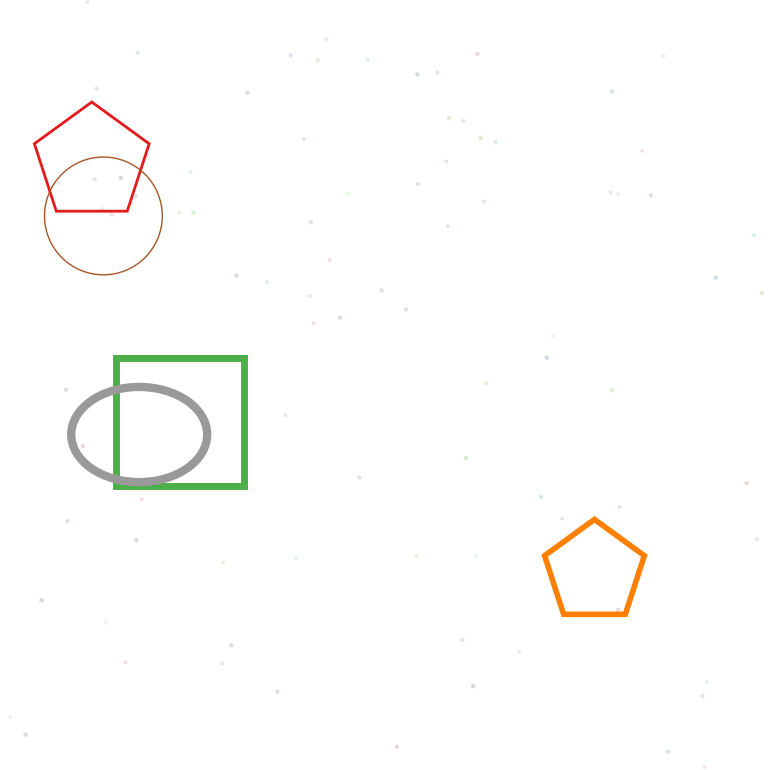[{"shape": "pentagon", "thickness": 1, "radius": 0.39, "center": [0.119, 0.789]}, {"shape": "square", "thickness": 2.5, "radius": 0.42, "center": [0.234, 0.452]}, {"shape": "pentagon", "thickness": 2, "radius": 0.34, "center": [0.772, 0.257]}, {"shape": "circle", "thickness": 0.5, "radius": 0.38, "center": [0.134, 0.72]}, {"shape": "oval", "thickness": 3, "radius": 0.44, "center": [0.181, 0.436]}]